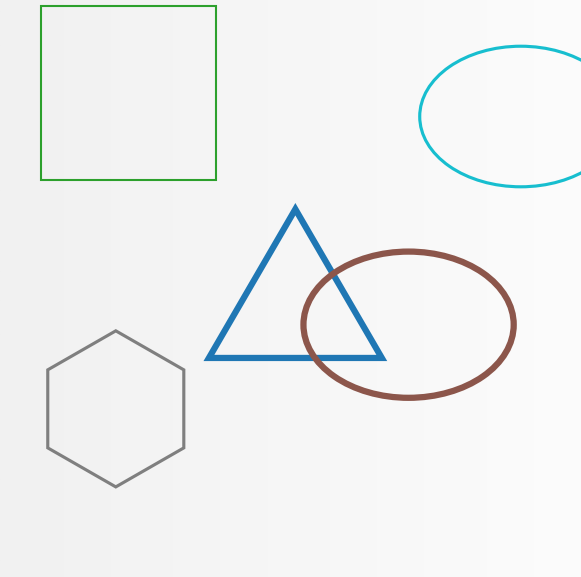[{"shape": "triangle", "thickness": 3, "radius": 0.86, "center": [0.508, 0.465]}, {"shape": "square", "thickness": 1, "radius": 0.75, "center": [0.221, 0.839]}, {"shape": "oval", "thickness": 3, "radius": 0.9, "center": [0.703, 0.437]}, {"shape": "hexagon", "thickness": 1.5, "radius": 0.68, "center": [0.199, 0.291]}, {"shape": "oval", "thickness": 1.5, "radius": 0.87, "center": [0.896, 0.797]}]